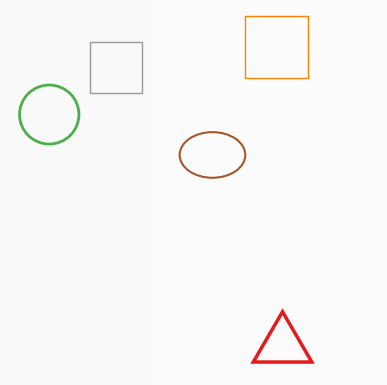[{"shape": "triangle", "thickness": 2.5, "radius": 0.44, "center": [0.729, 0.103]}, {"shape": "circle", "thickness": 2, "radius": 0.38, "center": [0.127, 0.702]}, {"shape": "square", "thickness": 1, "radius": 0.4, "center": [0.713, 0.877]}, {"shape": "oval", "thickness": 1.5, "radius": 0.42, "center": [0.548, 0.598]}, {"shape": "square", "thickness": 1, "radius": 0.33, "center": [0.3, 0.824]}]